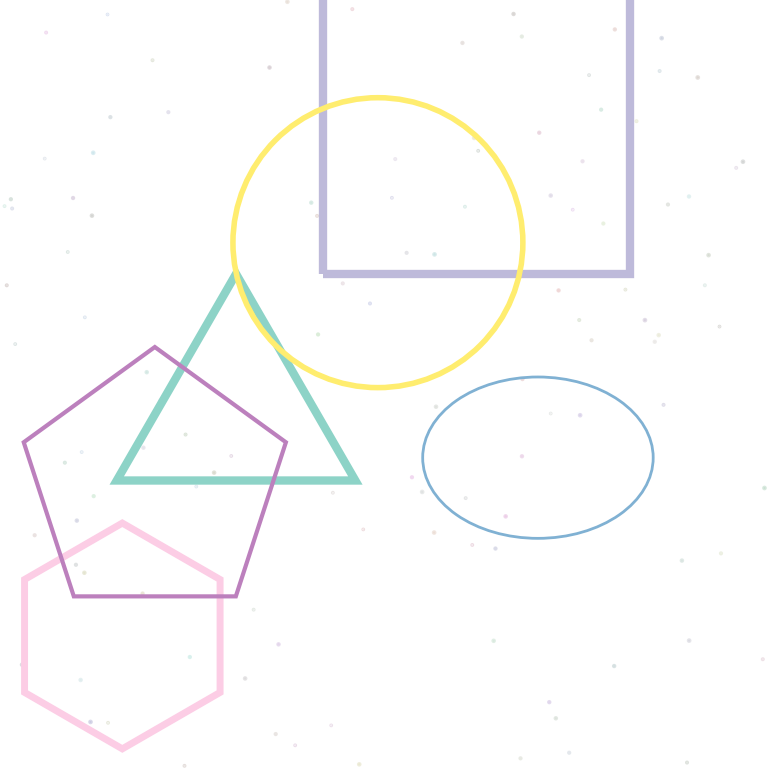[{"shape": "triangle", "thickness": 3, "radius": 0.89, "center": [0.307, 0.465]}, {"shape": "square", "thickness": 3, "radius": 1.0, "center": [0.619, 0.843]}, {"shape": "oval", "thickness": 1, "radius": 0.75, "center": [0.699, 0.406]}, {"shape": "hexagon", "thickness": 2.5, "radius": 0.73, "center": [0.159, 0.174]}, {"shape": "pentagon", "thickness": 1.5, "radius": 0.9, "center": [0.201, 0.37]}, {"shape": "circle", "thickness": 2, "radius": 0.94, "center": [0.491, 0.685]}]